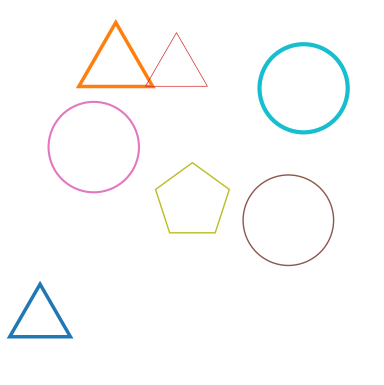[{"shape": "triangle", "thickness": 2.5, "radius": 0.46, "center": [0.104, 0.171]}, {"shape": "triangle", "thickness": 2.5, "radius": 0.55, "center": [0.301, 0.831]}, {"shape": "triangle", "thickness": 0.5, "radius": 0.46, "center": [0.458, 0.822]}, {"shape": "circle", "thickness": 1, "radius": 0.59, "center": [0.749, 0.428]}, {"shape": "circle", "thickness": 1.5, "radius": 0.59, "center": [0.244, 0.618]}, {"shape": "pentagon", "thickness": 1, "radius": 0.5, "center": [0.5, 0.477]}, {"shape": "circle", "thickness": 3, "radius": 0.57, "center": [0.789, 0.771]}]